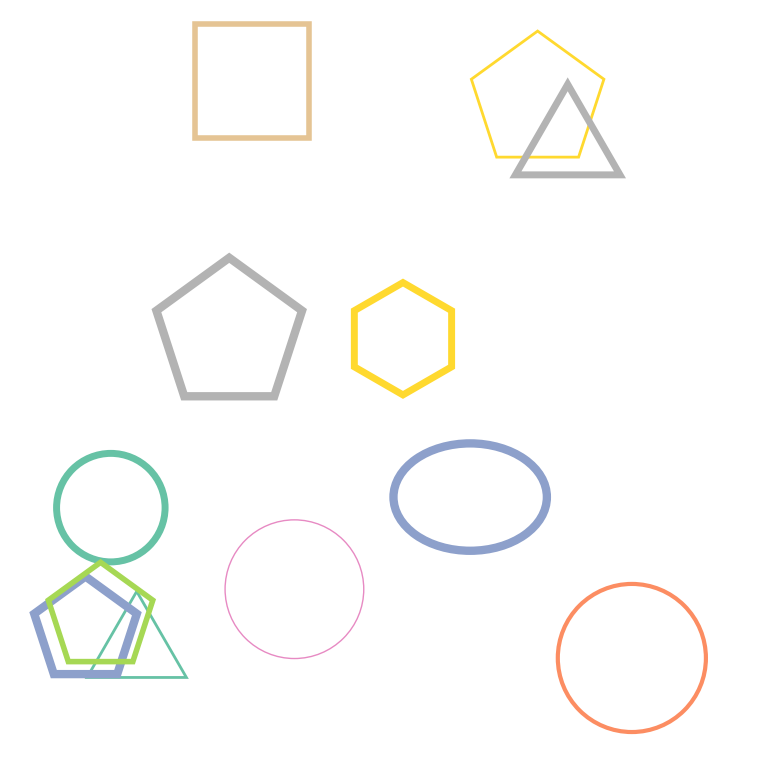[{"shape": "circle", "thickness": 2.5, "radius": 0.35, "center": [0.144, 0.341]}, {"shape": "triangle", "thickness": 1, "radius": 0.37, "center": [0.178, 0.157]}, {"shape": "circle", "thickness": 1.5, "radius": 0.48, "center": [0.821, 0.145]}, {"shape": "pentagon", "thickness": 3, "radius": 0.35, "center": [0.111, 0.181]}, {"shape": "oval", "thickness": 3, "radius": 0.5, "center": [0.611, 0.354]}, {"shape": "circle", "thickness": 0.5, "radius": 0.45, "center": [0.382, 0.235]}, {"shape": "pentagon", "thickness": 2, "radius": 0.36, "center": [0.131, 0.198]}, {"shape": "pentagon", "thickness": 1, "radius": 0.45, "center": [0.698, 0.869]}, {"shape": "hexagon", "thickness": 2.5, "radius": 0.36, "center": [0.523, 0.56]}, {"shape": "square", "thickness": 2, "radius": 0.37, "center": [0.327, 0.895]}, {"shape": "triangle", "thickness": 2.5, "radius": 0.39, "center": [0.737, 0.812]}, {"shape": "pentagon", "thickness": 3, "radius": 0.5, "center": [0.298, 0.566]}]